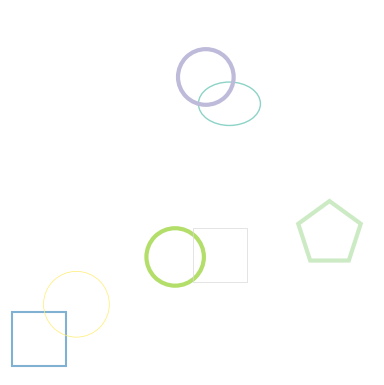[{"shape": "oval", "thickness": 1, "radius": 0.4, "center": [0.596, 0.731]}, {"shape": "circle", "thickness": 3, "radius": 0.36, "center": [0.535, 0.8]}, {"shape": "square", "thickness": 1.5, "radius": 0.35, "center": [0.101, 0.119]}, {"shape": "circle", "thickness": 3, "radius": 0.37, "center": [0.455, 0.333]}, {"shape": "square", "thickness": 0.5, "radius": 0.35, "center": [0.571, 0.337]}, {"shape": "pentagon", "thickness": 3, "radius": 0.43, "center": [0.856, 0.392]}, {"shape": "circle", "thickness": 0.5, "radius": 0.43, "center": [0.199, 0.21]}]